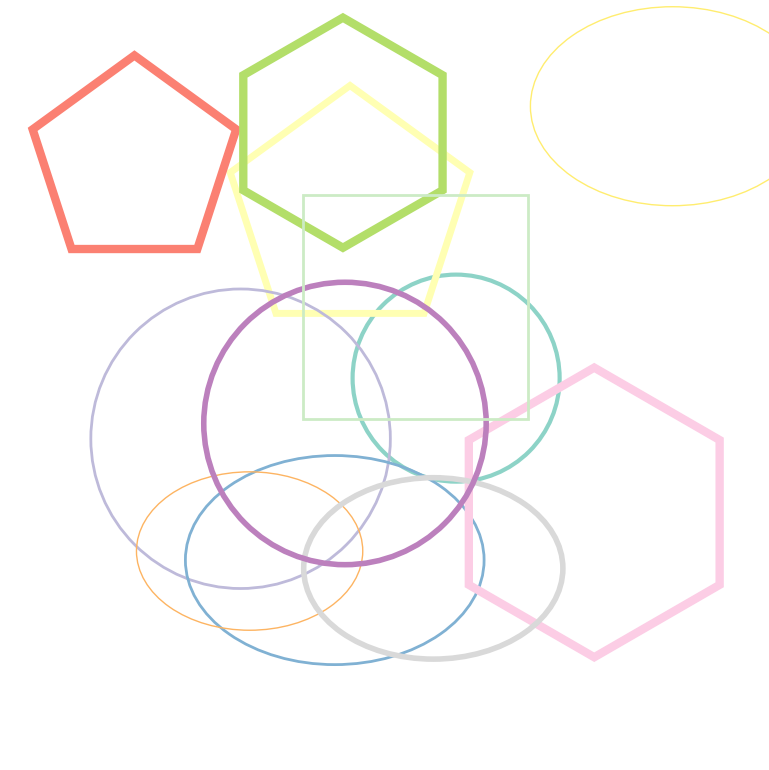[{"shape": "circle", "thickness": 1.5, "radius": 0.67, "center": [0.592, 0.509]}, {"shape": "pentagon", "thickness": 2.5, "radius": 0.82, "center": [0.455, 0.725]}, {"shape": "circle", "thickness": 1, "radius": 0.97, "center": [0.312, 0.43]}, {"shape": "pentagon", "thickness": 3, "radius": 0.69, "center": [0.175, 0.789]}, {"shape": "oval", "thickness": 1, "radius": 0.97, "center": [0.435, 0.273]}, {"shape": "oval", "thickness": 0.5, "radius": 0.73, "center": [0.324, 0.284]}, {"shape": "hexagon", "thickness": 3, "radius": 0.75, "center": [0.445, 0.828]}, {"shape": "hexagon", "thickness": 3, "radius": 0.94, "center": [0.772, 0.335]}, {"shape": "oval", "thickness": 2, "radius": 0.84, "center": [0.563, 0.262]}, {"shape": "circle", "thickness": 2, "radius": 0.92, "center": [0.448, 0.45]}, {"shape": "square", "thickness": 1, "radius": 0.73, "center": [0.54, 0.601]}, {"shape": "oval", "thickness": 0.5, "radius": 0.92, "center": [0.873, 0.862]}]